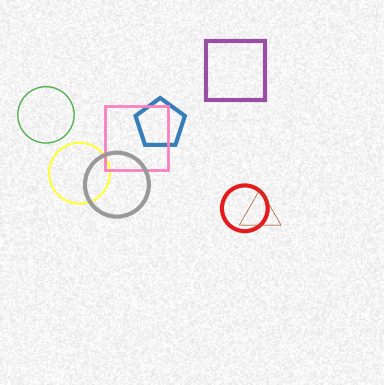[{"shape": "circle", "thickness": 3, "radius": 0.3, "center": [0.636, 0.459]}, {"shape": "pentagon", "thickness": 3, "radius": 0.34, "center": [0.416, 0.678]}, {"shape": "circle", "thickness": 1, "radius": 0.37, "center": [0.119, 0.702]}, {"shape": "square", "thickness": 3, "radius": 0.39, "center": [0.612, 0.817]}, {"shape": "circle", "thickness": 1.5, "radius": 0.4, "center": [0.207, 0.55]}, {"shape": "triangle", "thickness": 0.5, "radius": 0.31, "center": [0.676, 0.447]}, {"shape": "square", "thickness": 2, "radius": 0.41, "center": [0.355, 0.641]}, {"shape": "circle", "thickness": 3, "radius": 0.42, "center": [0.304, 0.52]}]